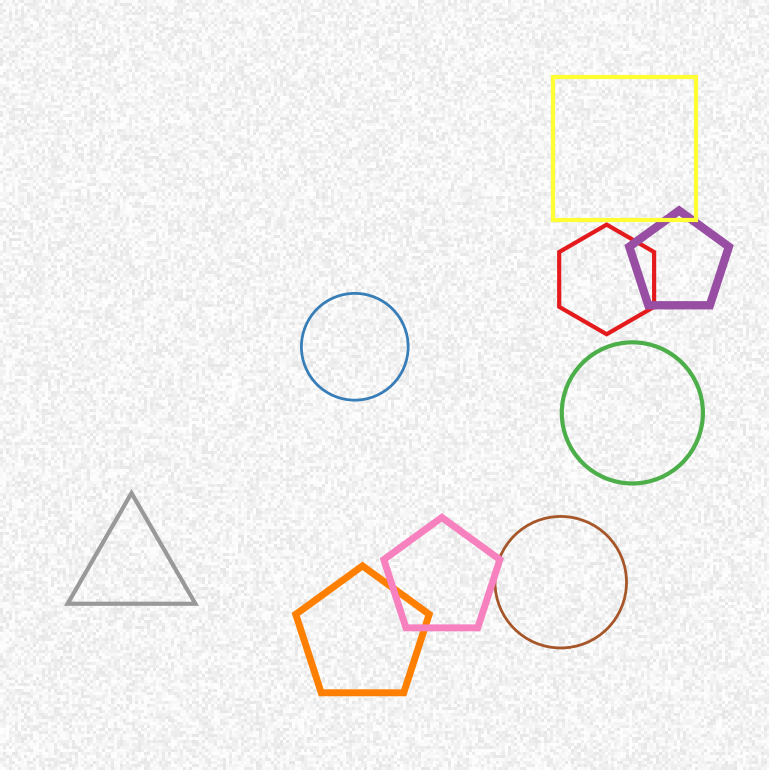[{"shape": "hexagon", "thickness": 1.5, "radius": 0.36, "center": [0.788, 0.637]}, {"shape": "circle", "thickness": 1, "radius": 0.35, "center": [0.461, 0.55]}, {"shape": "circle", "thickness": 1.5, "radius": 0.46, "center": [0.821, 0.464]}, {"shape": "pentagon", "thickness": 3, "radius": 0.34, "center": [0.882, 0.659]}, {"shape": "pentagon", "thickness": 2.5, "radius": 0.46, "center": [0.471, 0.174]}, {"shape": "square", "thickness": 1.5, "radius": 0.47, "center": [0.811, 0.807]}, {"shape": "circle", "thickness": 1, "radius": 0.43, "center": [0.728, 0.244]}, {"shape": "pentagon", "thickness": 2.5, "radius": 0.4, "center": [0.574, 0.249]}, {"shape": "triangle", "thickness": 1.5, "radius": 0.48, "center": [0.171, 0.264]}]